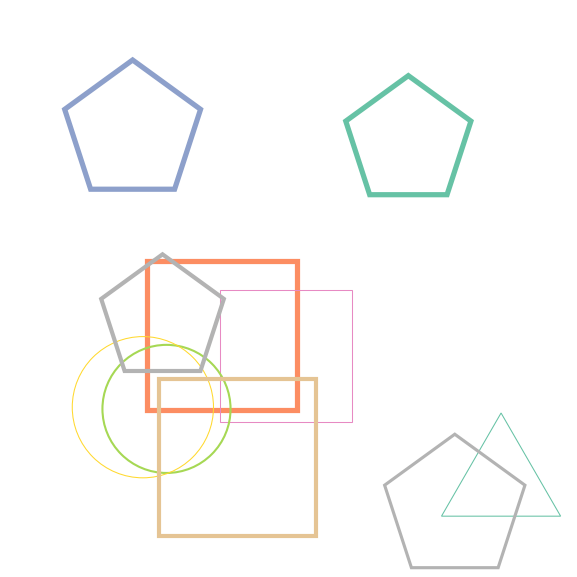[{"shape": "triangle", "thickness": 0.5, "radius": 0.6, "center": [0.868, 0.165]}, {"shape": "pentagon", "thickness": 2.5, "radius": 0.57, "center": [0.707, 0.754]}, {"shape": "square", "thickness": 2.5, "radius": 0.65, "center": [0.384, 0.419]}, {"shape": "pentagon", "thickness": 2.5, "radius": 0.62, "center": [0.23, 0.772]}, {"shape": "square", "thickness": 0.5, "radius": 0.57, "center": [0.495, 0.382]}, {"shape": "circle", "thickness": 1, "radius": 0.55, "center": [0.288, 0.291]}, {"shape": "circle", "thickness": 0.5, "radius": 0.61, "center": [0.247, 0.294]}, {"shape": "square", "thickness": 2, "radius": 0.68, "center": [0.411, 0.207]}, {"shape": "pentagon", "thickness": 2, "radius": 0.56, "center": [0.281, 0.447]}, {"shape": "pentagon", "thickness": 1.5, "radius": 0.64, "center": [0.787, 0.119]}]